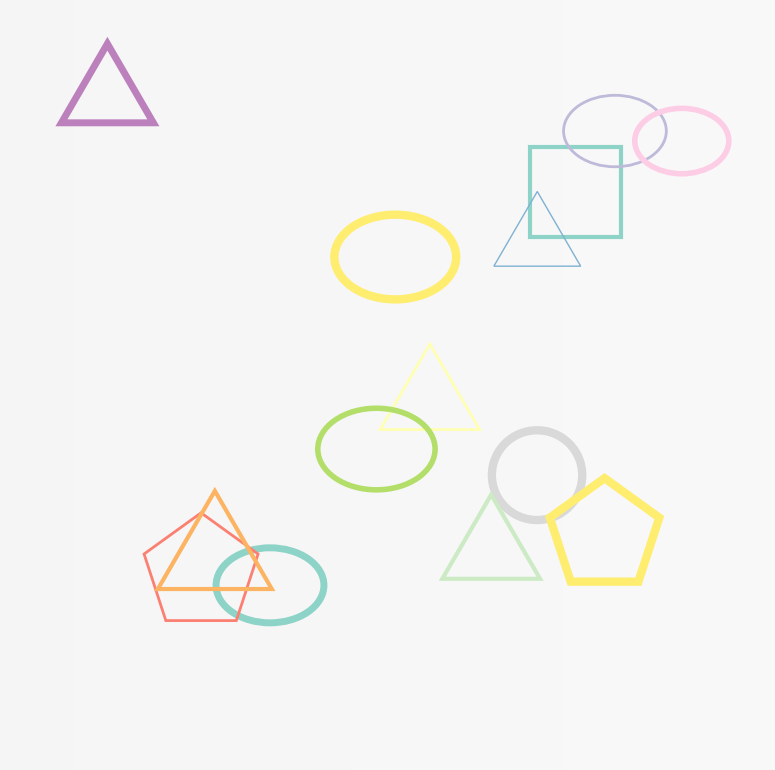[{"shape": "square", "thickness": 1.5, "radius": 0.29, "center": [0.742, 0.751]}, {"shape": "oval", "thickness": 2.5, "radius": 0.35, "center": [0.348, 0.24]}, {"shape": "triangle", "thickness": 1, "radius": 0.37, "center": [0.555, 0.479]}, {"shape": "oval", "thickness": 1, "radius": 0.33, "center": [0.793, 0.83]}, {"shape": "pentagon", "thickness": 1, "radius": 0.39, "center": [0.259, 0.257]}, {"shape": "triangle", "thickness": 0.5, "radius": 0.32, "center": [0.693, 0.687]}, {"shape": "triangle", "thickness": 1.5, "radius": 0.42, "center": [0.277, 0.277]}, {"shape": "oval", "thickness": 2, "radius": 0.38, "center": [0.486, 0.417]}, {"shape": "oval", "thickness": 2, "radius": 0.3, "center": [0.88, 0.817]}, {"shape": "circle", "thickness": 3, "radius": 0.29, "center": [0.693, 0.383]}, {"shape": "triangle", "thickness": 2.5, "radius": 0.34, "center": [0.139, 0.875]}, {"shape": "triangle", "thickness": 1.5, "radius": 0.36, "center": [0.634, 0.285]}, {"shape": "pentagon", "thickness": 3, "radius": 0.37, "center": [0.78, 0.305]}, {"shape": "oval", "thickness": 3, "radius": 0.39, "center": [0.51, 0.666]}]